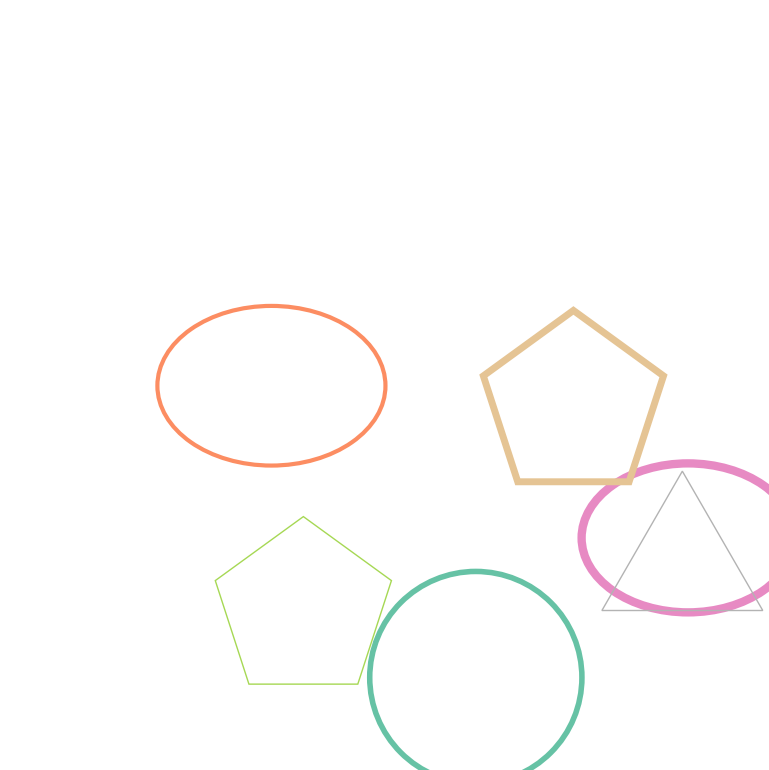[{"shape": "circle", "thickness": 2, "radius": 0.69, "center": [0.618, 0.12]}, {"shape": "oval", "thickness": 1.5, "radius": 0.74, "center": [0.352, 0.499]}, {"shape": "oval", "thickness": 3, "radius": 0.69, "center": [0.894, 0.301]}, {"shape": "pentagon", "thickness": 0.5, "radius": 0.6, "center": [0.394, 0.209]}, {"shape": "pentagon", "thickness": 2.5, "radius": 0.61, "center": [0.745, 0.474]}, {"shape": "triangle", "thickness": 0.5, "radius": 0.6, "center": [0.886, 0.267]}]